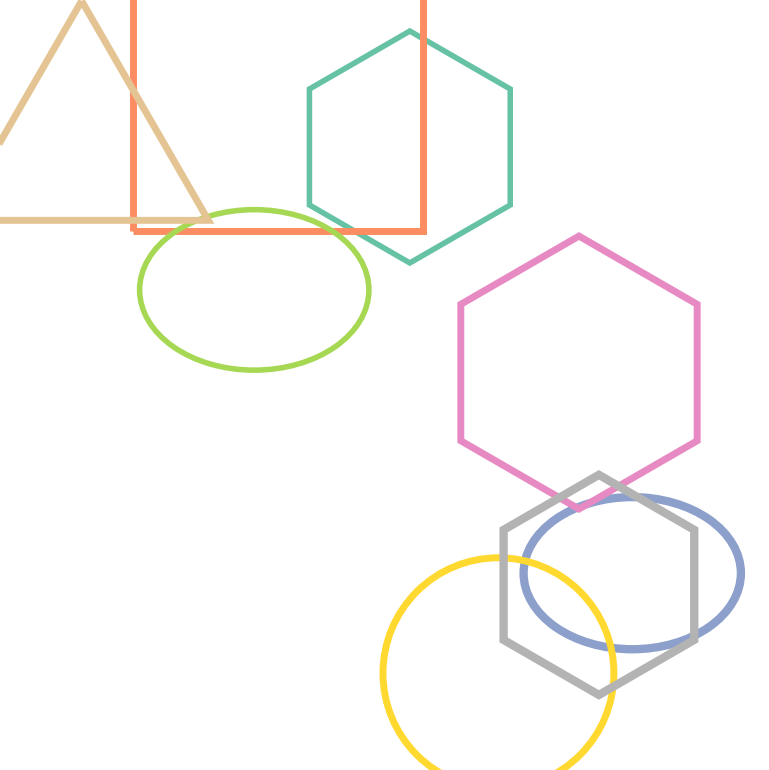[{"shape": "hexagon", "thickness": 2, "radius": 0.75, "center": [0.532, 0.809]}, {"shape": "square", "thickness": 2.5, "radius": 0.94, "center": [0.361, 0.888]}, {"shape": "oval", "thickness": 3, "radius": 0.71, "center": [0.821, 0.256]}, {"shape": "hexagon", "thickness": 2.5, "radius": 0.89, "center": [0.752, 0.516]}, {"shape": "oval", "thickness": 2, "radius": 0.74, "center": [0.33, 0.624]}, {"shape": "circle", "thickness": 2.5, "radius": 0.75, "center": [0.647, 0.126]}, {"shape": "triangle", "thickness": 2.5, "radius": 0.95, "center": [0.106, 0.809]}, {"shape": "hexagon", "thickness": 3, "radius": 0.71, "center": [0.778, 0.24]}]